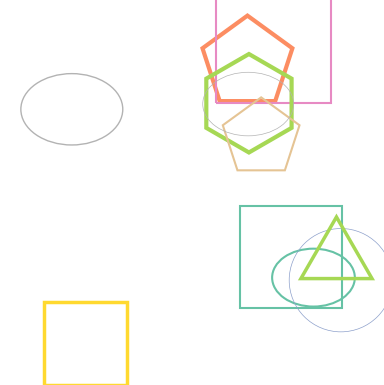[{"shape": "square", "thickness": 1.5, "radius": 0.66, "center": [0.756, 0.332]}, {"shape": "oval", "thickness": 1.5, "radius": 0.54, "center": [0.814, 0.279]}, {"shape": "pentagon", "thickness": 3, "radius": 0.61, "center": [0.643, 0.837]}, {"shape": "circle", "thickness": 0.5, "radius": 0.67, "center": [0.885, 0.272]}, {"shape": "square", "thickness": 1.5, "radius": 0.74, "center": [0.71, 0.882]}, {"shape": "triangle", "thickness": 2.5, "radius": 0.53, "center": [0.874, 0.33]}, {"shape": "hexagon", "thickness": 3, "radius": 0.64, "center": [0.647, 0.732]}, {"shape": "square", "thickness": 2.5, "radius": 0.54, "center": [0.223, 0.107]}, {"shape": "pentagon", "thickness": 1.5, "radius": 0.52, "center": [0.678, 0.642]}, {"shape": "oval", "thickness": 1, "radius": 0.66, "center": [0.187, 0.716]}, {"shape": "oval", "thickness": 0.5, "radius": 0.59, "center": [0.645, 0.73]}]